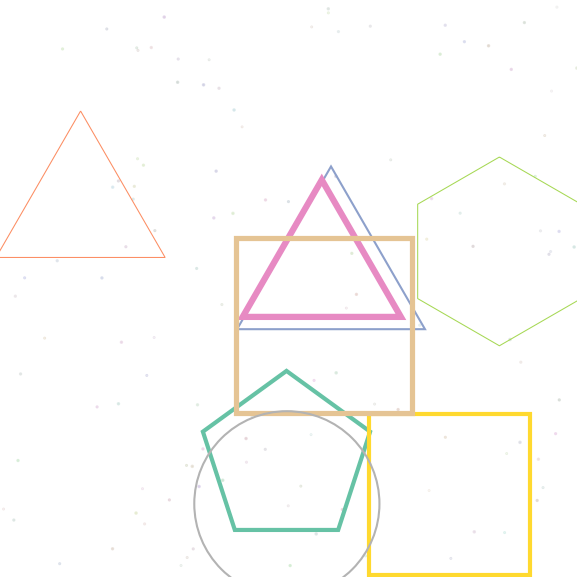[{"shape": "pentagon", "thickness": 2, "radius": 0.76, "center": [0.496, 0.205]}, {"shape": "triangle", "thickness": 0.5, "radius": 0.85, "center": [0.14, 0.638]}, {"shape": "triangle", "thickness": 1, "radius": 0.94, "center": [0.573, 0.523]}, {"shape": "triangle", "thickness": 3, "radius": 0.79, "center": [0.557, 0.529]}, {"shape": "hexagon", "thickness": 0.5, "radius": 0.82, "center": [0.865, 0.564]}, {"shape": "square", "thickness": 2, "radius": 0.7, "center": [0.778, 0.143]}, {"shape": "square", "thickness": 2.5, "radius": 0.76, "center": [0.562, 0.436]}, {"shape": "circle", "thickness": 1, "radius": 0.8, "center": [0.497, 0.127]}]